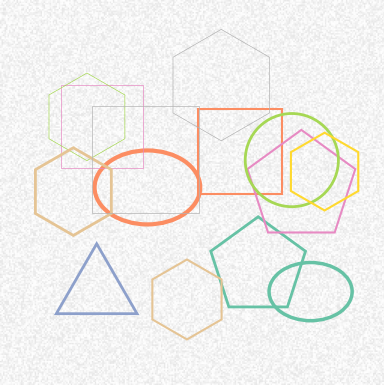[{"shape": "pentagon", "thickness": 2, "radius": 0.65, "center": [0.671, 0.307]}, {"shape": "oval", "thickness": 2.5, "radius": 0.54, "center": [0.807, 0.243]}, {"shape": "oval", "thickness": 3, "radius": 0.69, "center": [0.383, 0.513]}, {"shape": "square", "thickness": 1.5, "radius": 0.55, "center": [0.623, 0.607]}, {"shape": "triangle", "thickness": 2, "radius": 0.61, "center": [0.251, 0.246]}, {"shape": "square", "thickness": 0.5, "radius": 0.54, "center": [0.264, 0.672]}, {"shape": "pentagon", "thickness": 1.5, "radius": 0.74, "center": [0.783, 0.515]}, {"shape": "hexagon", "thickness": 0.5, "radius": 0.57, "center": [0.226, 0.697]}, {"shape": "circle", "thickness": 2, "radius": 0.61, "center": [0.758, 0.584]}, {"shape": "hexagon", "thickness": 1.5, "radius": 0.51, "center": [0.843, 0.554]}, {"shape": "hexagon", "thickness": 1.5, "radius": 0.52, "center": [0.486, 0.222]}, {"shape": "hexagon", "thickness": 2, "radius": 0.57, "center": [0.191, 0.502]}, {"shape": "square", "thickness": 0.5, "radius": 0.69, "center": [0.378, 0.586]}, {"shape": "hexagon", "thickness": 0.5, "radius": 0.72, "center": [0.575, 0.779]}]